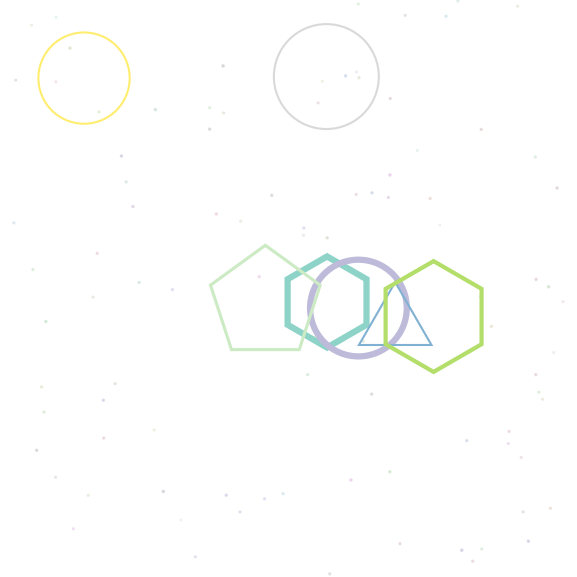[{"shape": "hexagon", "thickness": 3, "radius": 0.39, "center": [0.566, 0.476]}, {"shape": "circle", "thickness": 3, "radius": 0.42, "center": [0.621, 0.466]}, {"shape": "triangle", "thickness": 1, "radius": 0.36, "center": [0.684, 0.438]}, {"shape": "hexagon", "thickness": 2, "radius": 0.48, "center": [0.751, 0.451]}, {"shape": "circle", "thickness": 1, "radius": 0.45, "center": [0.565, 0.867]}, {"shape": "pentagon", "thickness": 1.5, "radius": 0.5, "center": [0.459, 0.475]}, {"shape": "circle", "thickness": 1, "radius": 0.4, "center": [0.146, 0.864]}]